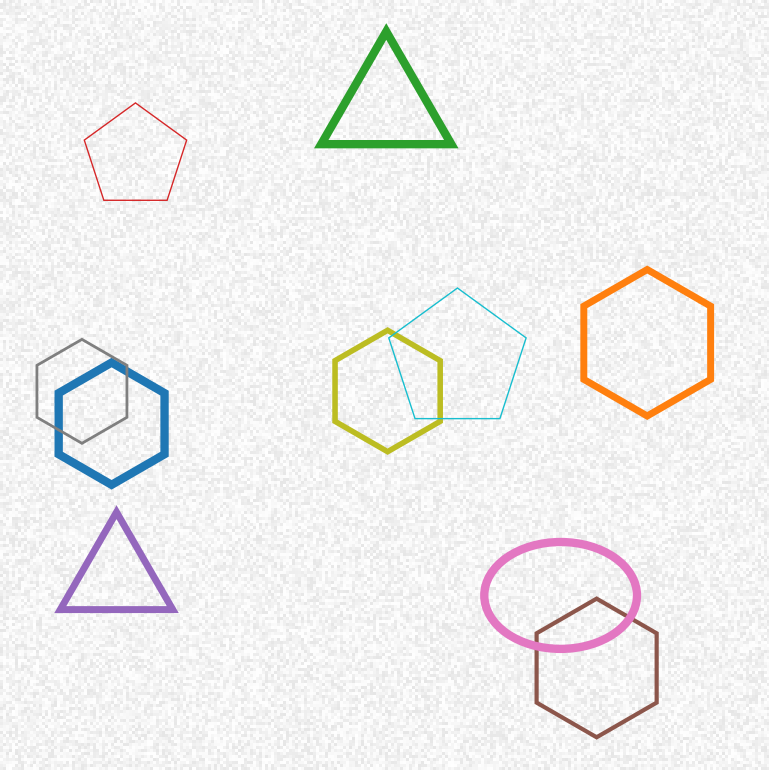[{"shape": "hexagon", "thickness": 3, "radius": 0.4, "center": [0.145, 0.45]}, {"shape": "hexagon", "thickness": 2.5, "radius": 0.48, "center": [0.841, 0.555]}, {"shape": "triangle", "thickness": 3, "radius": 0.49, "center": [0.502, 0.862]}, {"shape": "pentagon", "thickness": 0.5, "radius": 0.35, "center": [0.176, 0.796]}, {"shape": "triangle", "thickness": 2.5, "radius": 0.42, "center": [0.151, 0.25]}, {"shape": "hexagon", "thickness": 1.5, "radius": 0.45, "center": [0.775, 0.133]}, {"shape": "oval", "thickness": 3, "radius": 0.5, "center": [0.728, 0.227]}, {"shape": "hexagon", "thickness": 1, "radius": 0.34, "center": [0.106, 0.492]}, {"shape": "hexagon", "thickness": 2, "radius": 0.39, "center": [0.503, 0.492]}, {"shape": "pentagon", "thickness": 0.5, "radius": 0.47, "center": [0.594, 0.532]}]